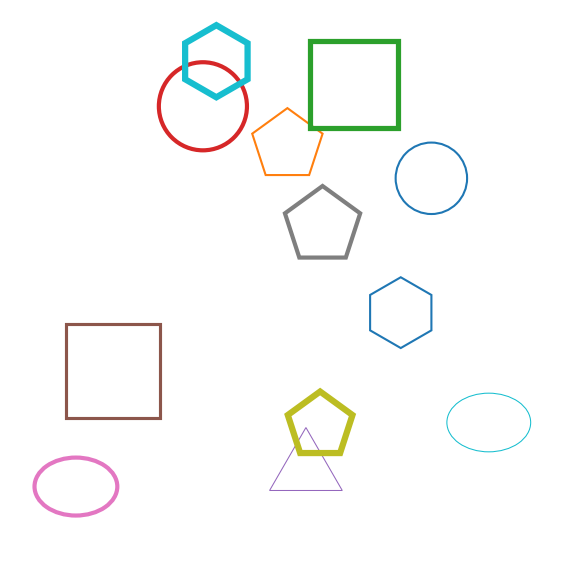[{"shape": "circle", "thickness": 1, "radius": 0.31, "center": [0.747, 0.69]}, {"shape": "hexagon", "thickness": 1, "radius": 0.31, "center": [0.694, 0.458]}, {"shape": "pentagon", "thickness": 1, "radius": 0.32, "center": [0.498, 0.748]}, {"shape": "square", "thickness": 2.5, "radius": 0.38, "center": [0.612, 0.853]}, {"shape": "circle", "thickness": 2, "radius": 0.38, "center": [0.351, 0.815]}, {"shape": "triangle", "thickness": 0.5, "radius": 0.36, "center": [0.53, 0.186]}, {"shape": "square", "thickness": 1.5, "radius": 0.41, "center": [0.195, 0.357]}, {"shape": "oval", "thickness": 2, "radius": 0.36, "center": [0.131, 0.157]}, {"shape": "pentagon", "thickness": 2, "radius": 0.34, "center": [0.559, 0.609]}, {"shape": "pentagon", "thickness": 3, "radius": 0.29, "center": [0.554, 0.262]}, {"shape": "oval", "thickness": 0.5, "radius": 0.36, "center": [0.846, 0.268]}, {"shape": "hexagon", "thickness": 3, "radius": 0.31, "center": [0.375, 0.893]}]